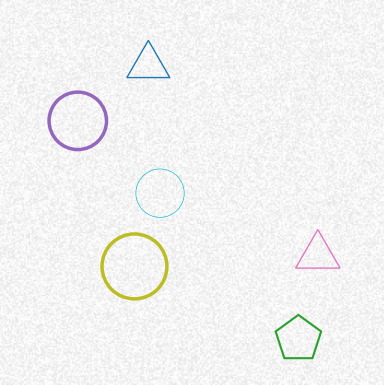[{"shape": "triangle", "thickness": 1, "radius": 0.32, "center": [0.385, 0.831]}, {"shape": "pentagon", "thickness": 1.5, "radius": 0.31, "center": [0.775, 0.12]}, {"shape": "circle", "thickness": 2.5, "radius": 0.37, "center": [0.202, 0.686]}, {"shape": "triangle", "thickness": 1, "radius": 0.33, "center": [0.826, 0.337]}, {"shape": "circle", "thickness": 2.5, "radius": 0.42, "center": [0.349, 0.308]}, {"shape": "circle", "thickness": 0.5, "radius": 0.31, "center": [0.416, 0.498]}]